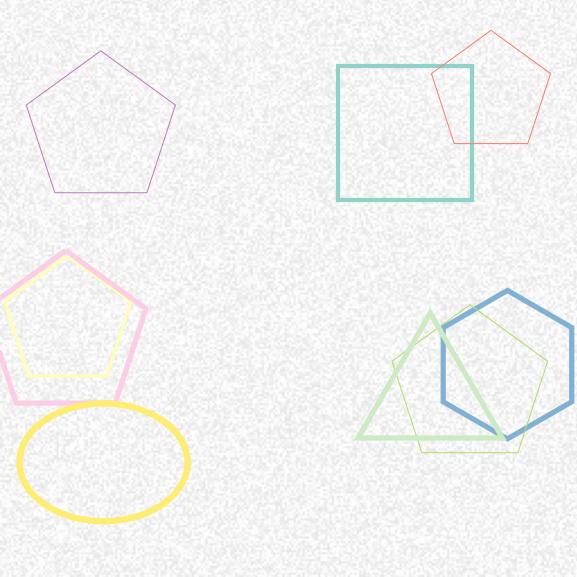[{"shape": "square", "thickness": 2, "radius": 0.58, "center": [0.701, 0.769]}, {"shape": "pentagon", "thickness": 1.5, "radius": 0.58, "center": [0.117, 0.441]}, {"shape": "pentagon", "thickness": 0.5, "radius": 0.54, "center": [0.85, 0.838]}, {"shape": "hexagon", "thickness": 2.5, "radius": 0.64, "center": [0.879, 0.368]}, {"shape": "pentagon", "thickness": 0.5, "radius": 0.71, "center": [0.814, 0.33]}, {"shape": "pentagon", "thickness": 2.5, "radius": 0.73, "center": [0.114, 0.419]}, {"shape": "pentagon", "thickness": 0.5, "radius": 0.68, "center": [0.175, 0.775]}, {"shape": "triangle", "thickness": 2.5, "radius": 0.72, "center": [0.745, 0.313]}, {"shape": "oval", "thickness": 3, "radius": 0.73, "center": [0.179, 0.198]}]